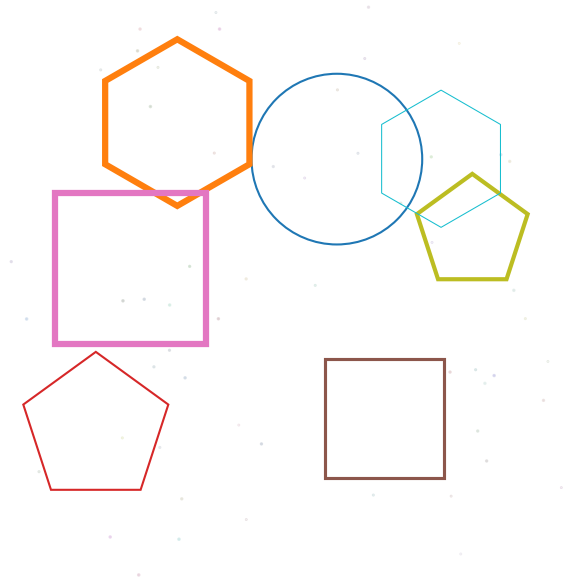[{"shape": "circle", "thickness": 1, "radius": 0.74, "center": [0.583, 0.724]}, {"shape": "hexagon", "thickness": 3, "radius": 0.72, "center": [0.307, 0.787]}, {"shape": "pentagon", "thickness": 1, "radius": 0.66, "center": [0.166, 0.258]}, {"shape": "square", "thickness": 1.5, "radius": 0.51, "center": [0.666, 0.275]}, {"shape": "square", "thickness": 3, "radius": 0.65, "center": [0.226, 0.534]}, {"shape": "pentagon", "thickness": 2, "radius": 0.5, "center": [0.818, 0.597]}, {"shape": "hexagon", "thickness": 0.5, "radius": 0.59, "center": [0.764, 0.724]}]